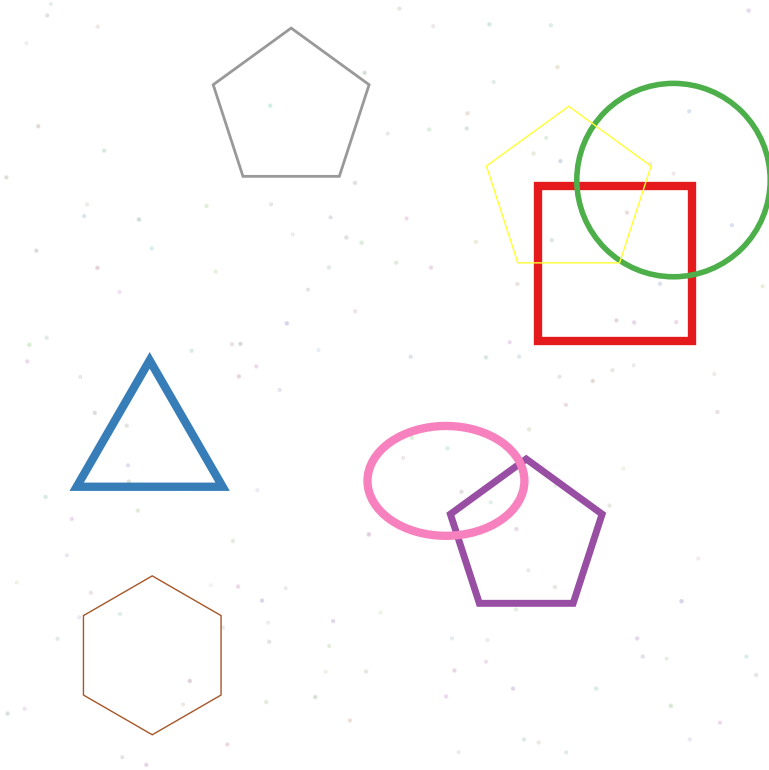[{"shape": "square", "thickness": 3, "radius": 0.5, "center": [0.799, 0.658]}, {"shape": "triangle", "thickness": 3, "radius": 0.55, "center": [0.194, 0.423]}, {"shape": "circle", "thickness": 2, "radius": 0.63, "center": [0.875, 0.766]}, {"shape": "pentagon", "thickness": 2.5, "radius": 0.52, "center": [0.683, 0.3]}, {"shape": "pentagon", "thickness": 0.5, "radius": 0.56, "center": [0.739, 0.75]}, {"shape": "hexagon", "thickness": 0.5, "radius": 0.52, "center": [0.198, 0.149]}, {"shape": "oval", "thickness": 3, "radius": 0.51, "center": [0.579, 0.375]}, {"shape": "pentagon", "thickness": 1, "radius": 0.53, "center": [0.378, 0.857]}]